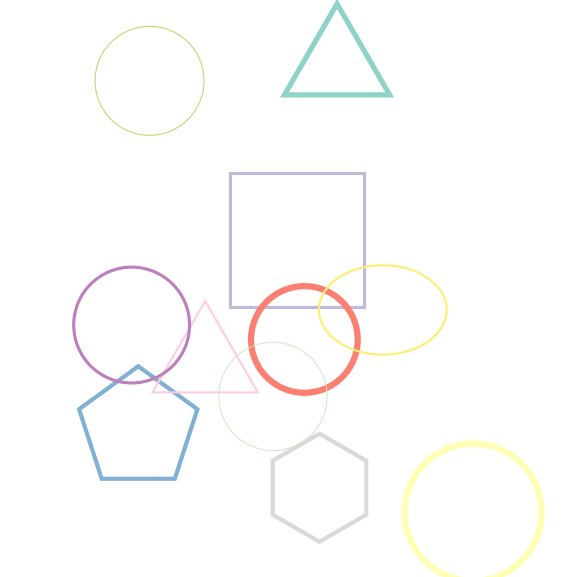[{"shape": "triangle", "thickness": 2.5, "radius": 0.53, "center": [0.584, 0.887]}, {"shape": "circle", "thickness": 3, "radius": 0.59, "center": [0.819, 0.112]}, {"shape": "square", "thickness": 1.5, "radius": 0.58, "center": [0.515, 0.583]}, {"shape": "circle", "thickness": 3, "radius": 0.46, "center": [0.527, 0.411]}, {"shape": "pentagon", "thickness": 2, "radius": 0.54, "center": [0.239, 0.257]}, {"shape": "circle", "thickness": 0.5, "radius": 0.47, "center": [0.259, 0.859]}, {"shape": "triangle", "thickness": 1, "radius": 0.53, "center": [0.355, 0.372]}, {"shape": "hexagon", "thickness": 2, "radius": 0.47, "center": [0.553, 0.155]}, {"shape": "circle", "thickness": 1.5, "radius": 0.5, "center": [0.228, 0.436]}, {"shape": "circle", "thickness": 0.5, "radius": 0.47, "center": [0.473, 0.313]}, {"shape": "oval", "thickness": 1, "radius": 0.55, "center": [0.663, 0.462]}]